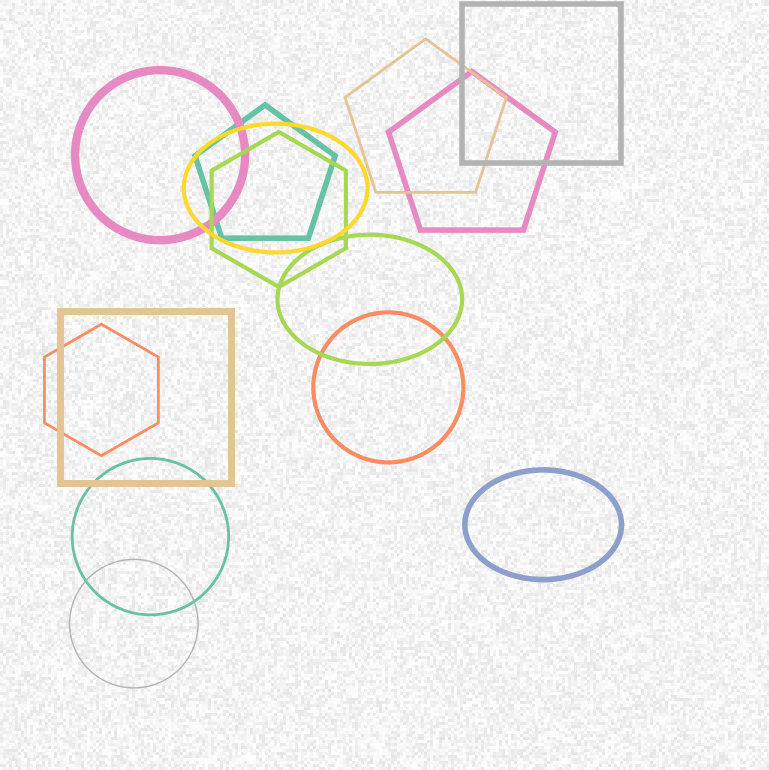[{"shape": "circle", "thickness": 1, "radius": 0.51, "center": [0.195, 0.303]}, {"shape": "pentagon", "thickness": 2, "radius": 0.48, "center": [0.344, 0.768]}, {"shape": "hexagon", "thickness": 1, "radius": 0.43, "center": [0.132, 0.494]}, {"shape": "circle", "thickness": 1.5, "radius": 0.49, "center": [0.504, 0.497]}, {"shape": "oval", "thickness": 2, "radius": 0.51, "center": [0.705, 0.318]}, {"shape": "circle", "thickness": 3, "radius": 0.55, "center": [0.208, 0.799]}, {"shape": "pentagon", "thickness": 2, "radius": 0.57, "center": [0.613, 0.793]}, {"shape": "hexagon", "thickness": 1.5, "radius": 0.5, "center": [0.362, 0.728]}, {"shape": "oval", "thickness": 1.5, "radius": 0.6, "center": [0.48, 0.611]}, {"shape": "oval", "thickness": 1.5, "radius": 0.6, "center": [0.358, 0.756]}, {"shape": "pentagon", "thickness": 1, "radius": 0.55, "center": [0.553, 0.839]}, {"shape": "square", "thickness": 2.5, "radius": 0.56, "center": [0.189, 0.485]}, {"shape": "circle", "thickness": 0.5, "radius": 0.42, "center": [0.174, 0.19]}, {"shape": "square", "thickness": 2, "radius": 0.52, "center": [0.703, 0.891]}]